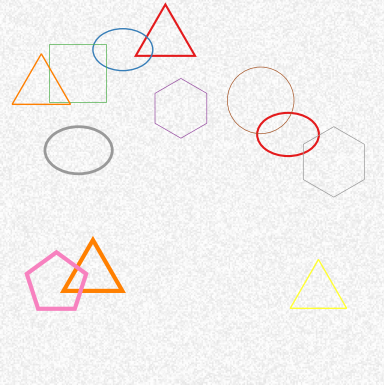[{"shape": "triangle", "thickness": 1.5, "radius": 0.44, "center": [0.43, 0.899]}, {"shape": "oval", "thickness": 1.5, "radius": 0.4, "center": [0.748, 0.651]}, {"shape": "oval", "thickness": 1, "radius": 0.39, "center": [0.319, 0.871]}, {"shape": "square", "thickness": 0.5, "radius": 0.37, "center": [0.201, 0.811]}, {"shape": "hexagon", "thickness": 0.5, "radius": 0.39, "center": [0.47, 0.719]}, {"shape": "triangle", "thickness": 3, "radius": 0.44, "center": [0.241, 0.289]}, {"shape": "triangle", "thickness": 1, "radius": 0.44, "center": [0.107, 0.773]}, {"shape": "triangle", "thickness": 1, "radius": 0.42, "center": [0.827, 0.241]}, {"shape": "circle", "thickness": 0.5, "radius": 0.43, "center": [0.677, 0.739]}, {"shape": "pentagon", "thickness": 3, "radius": 0.41, "center": [0.147, 0.264]}, {"shape": "oval", "thickness": 2, "radius": 0.44, "center": [0.204, 0.61]}, {"shape": "hexagon", "thickness": 0.5, "radius": 0.46, "center": [0.867, 0.579]}]